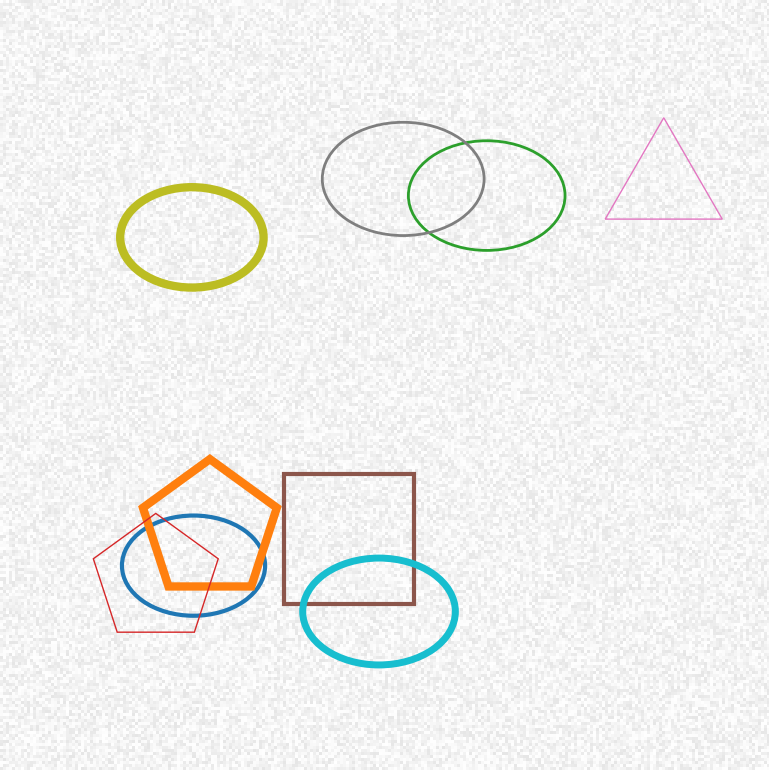[{"shape": "oval", "thickness": 1.5, "radius": 0.46, "center": [0.251, 0.265]}, {"shape": "pentagon", "thickness": 3, "radius": 0.46, "center": [0.273, 0.312]}, {"shape": "oval", "thickness": 1, "radius": 0.51, "center": [0.632, 0.746]}, {"shape": "pentagon", "thickness": 0.5, "radius": 0.43, "center": [0.202, 0.248]}, {"shape": "square", "thickness": 1.5, "radius": 0.42, "center": [0.453, 0.3]}, {"shape": "triangle", "thickness": 0.5, "radius": 0.44, "center": [0.862, 0.759]}, {"shape": "oval", "thickness": 1, "radius": 0.53, "center": [0.524, 0.768]}, {"shape": "oval", "thickness": 3, "radius": 0.47, "center": [0.249, 0.692]}, {"shape": "oval", "thickness": 2.5, "radius": 0.5, "center": [0.492, 0.206]}]